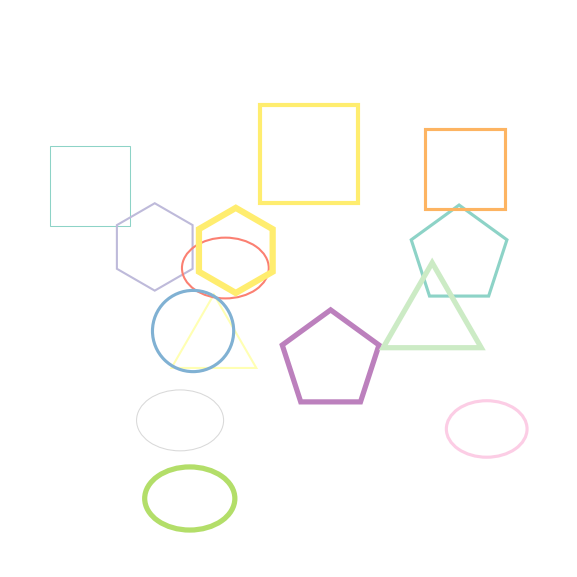[{"shape": "square", "thickness": 0.5, "radius": 0.34, "center": [0.155, 0.677]}, {"shape": "pentagon", "thickness": 1.5, "radius": 0.44, "center": [0.795, 0.557]}, {"shape": "triangle", "thickness": 1, "radius": 0.42, "center": [0.37, 0.404]}, {"shape": "hexagon", "thickness": 1, "radius": 0.38, "center": [0.268, 0.572]}, {"shape": "oval", "thickness": 1, "radius": 0.38, "center": [0.39, 0.535]}, {"shape": "circle", "thickness": 1.5, "radius": 0.35, "center": [0.334, 0.426]}, {"shape": "square", "thickness": 1.5, "radius": 0.35, "center": [0.806, 0.707]}, {"shape": "oval", "thickness": 2.5, "radius": 0.39, "center": [0.329, 0.136]}, {"shape": "oval", "thickness": 1.5, "radius": 0.35, "center": [0.843, 0.256]}, {"shape": "oval", "thickness": 0.5, "radius": 0.38, "center": [0.312, 0.271]}, {"shape": "pentagon", "thickness": 2.5, "radius": 0.44, "center": [0.572, 0.374]}, {"shape": "triangle", "thickness": 2.5, "radius": 0.49, "center": [0.748, 0.446]}, {"shape": "square", "thickness": 2, "radius": 0.42, "center": [0.535, 0.733]}, {"shape": "hexagon", "thickness": 3, "radius": 0.37, "center": [0.408, 0.566]}]